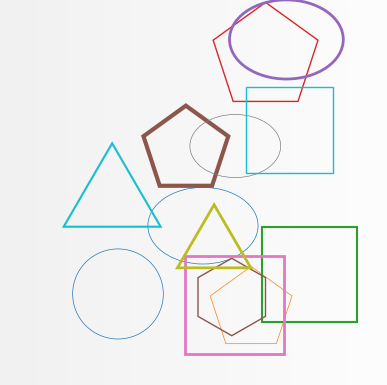[{"shape": "circle", "thickness": 0.5, "radius": 0.59, "center": [0.304, 0.236]}, {"shape": "oval", "thickness": 0.5, "radius": 0.71, "center": [0.524, 0.414]}, {"shape": "pentagon", "thickness": 0.5, "radius": 0.55, "center": [0.648, 0.197]}, {"shape": "square", "thickness": 1.5, "radius": 0.61, "center": [0.799, 0.287]}, {"shape": "pentagon", "thickness": 1, "radius": 0.71, "center": [0.685, 0.852]}, {"shape": "oval", "thickness": 2, "radius": 0.73, "center": [0.739, 0.898]}, {"shape": "hexagon", "thickness": 1, "radius": 0.5, "center": [0.598, 0.229]}, {"shape": "pentagon", "thickness": 3, "radius": 0.58, "center": [0.48, 0.611]}, {"shape": "square", "thickness": 2, "radius": 0.64, "center": [0.605, 0.208]}, {"shape": "oval", "thickness": 0.5, "radius": 0.59, "center": [0.607, 0.621]}, {"shape": "triangle", "thickness": 2, "radius": 0.55, "center": [0.553, 0.359]}, {"shape": "square", "thickness": 1, "radius": 0.56, "center": [0.748, 0.663]}, {"shape": "triangle", "thickness": 1.5, "radius": 0.72, "center": [0.289, 0.483]}]